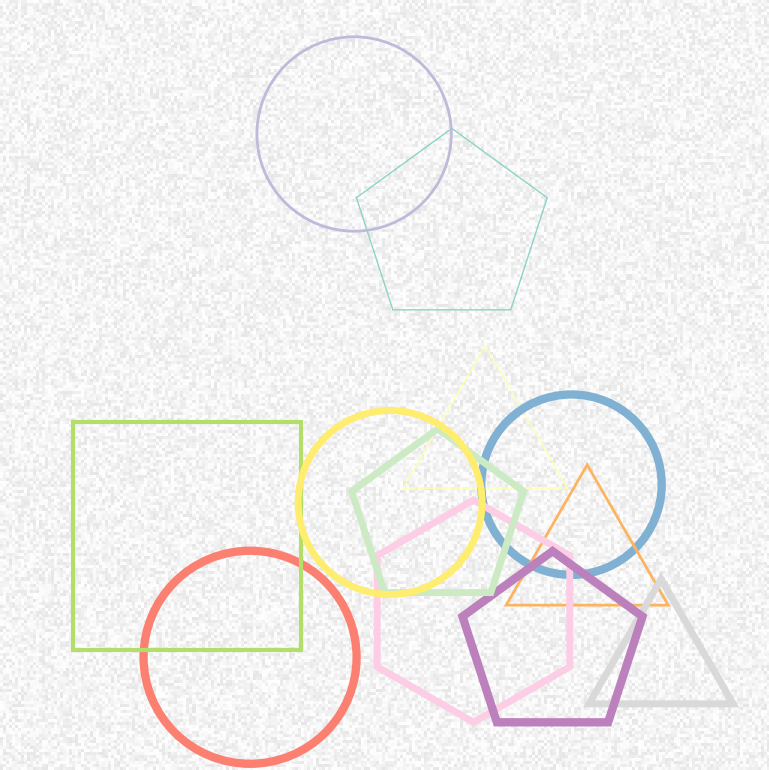[{"shape": "pentagon", "thickness": 0.5, "radius": 0.65, "center": [0.587, 0.703]}, {"shape": "triangle", "thickness": 0.5, "radius": 0.62, "center": [0.63, 0.428]}, {"shape": "circle", "thickness": 1, "radius": 0.63, "center": [0.46, 0.826]}, {"shape": "circle", "thickness": 3, "radius": 0.69, "center": [0.325, 0.146]}, {"shape": "circle", "thickness": 3, "radius": 0.59, "center": [0.742, 0.371]}, {"shape": "triangle", "thickness": 1, "radius": 0.61, "center": [0.763, 0.275]}, {"shape": "square", "thickness": 1.5, "radius": 0.74, "center": [0.243, 0.304]}, {"shape": "hexagon", "thickness": 2.5, "radius": 0.72, "center": [0.615, 0.206]}, {"shape": "triangle", "thickness": 2.5, "radius": 0.54, "center": [0.859, 0.14]}, {"shape": "pentagon", "thickness": 3, "radius": 0.61, "center": [0.718, 0.161]}, {"shape": "pentagon", "thickness": 2.5, "radius": 0.59, "center": [0.568, 0.325]}, {"shape": "circle", "thickness": 2.5, "radius": 0.6, "center": [0.507, 0.347]}]